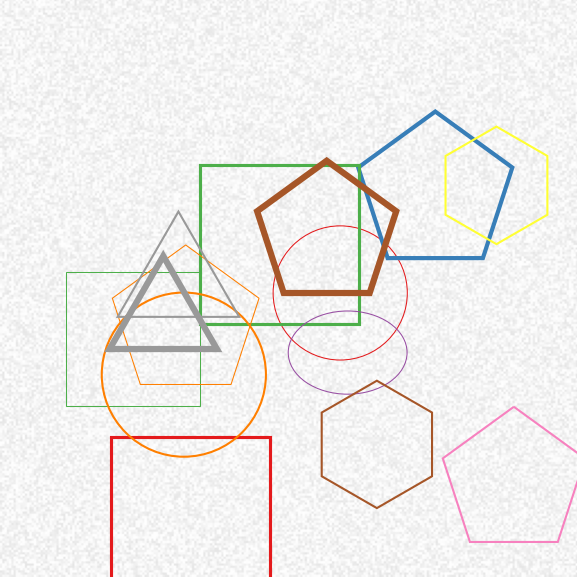[{"shape": "square", "thickness": 1.5, "radius": 0.69, "center": [0.33, 0.105]}, {"shape": "circle", "thickness": 0.5, "radius": 0.58, "center": [0.589, 0.492]}, {"shape": "pentagon", "thickness": 2, "radius": 0.7, "center": [0.754, 0.666]}, {"shape": "square", "thickness": 1.5, "radius": 0.69, "center": [0.484, 0.576]}, {"shape": "square", "thickness": 0.5, "radius": 0.58, "center": [0.23, 0.412]}, {"shape": "oval", "thickness": 0.5, "radius": 0.51, "center": [0.602, 0.389]}, {"shape": "pentagon", "thickness": 0.5, "radius": 0.67, "center": [0.322, 0.441]}, {"shape": "circle", "thickness": 1, "radius": 0.71, "center": [0.318, 0.35]}, {"shape": "hexagon", "thickness": 1, "radius": 0.51, "center": [0.86, 0.678]}, {"shape": "pentagon", "thickness": 3, "radius": 0.63, "center": [0.566, 0.594]}, {"shape": "hexagon", "thickness": 1, "radius": 0.55, "center": [0.653, 0.23]}, {"shape": "pentagon", "thickness": 1, "radius": 0.65, "center": [0.89, 0.165]}, {"shape": "triangle", "thickness": 1, "radius": 0.61, "center": [0.309, 0.511]}, {"shape": "triangle", "thickness": 3, "radius": 0.54, "center": [0.283, 0.448]}]